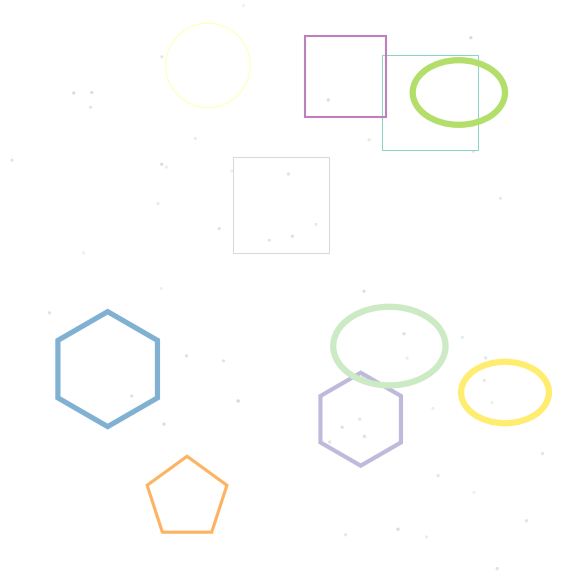[{"shape": "square", "thickness": 0.5, "radius": 0.41, "center": [0.745, 0.822]}, {"shape": "circle", "thickness": 0.5, "radius": 0.37, "center": [0.36, 0.886]}, {"shape": "hexagon", "thickness": 2, "radius": 0.4, "center": [0.625, 0.273]}, {"shape": "hexagon", "thickness": 2.5, "radius": 0.5, "center": [0.186, 0.36]}, {"shape": "pentagon", "thickness": 1.5, "radius": 0.36, "center": [0.324, 0.136]}, {"shape": "oval", "thickness": 3, "radius": 0.4, "center": [0.795, 0.839]}, {"shape": "square", "thickness": 0.5, "radius": 0.42, "center": [0.487, 0.645]}, {"shape": "square", "thickness": 1, "radius": 0.35, "center": [0.599, 0.866]}, {"shape": "oval", "thickness": 3, "radius": 0.49, "center": [0.674, 0.4]}, {"shape": "oval", "thickness": 3, "radius": 0.38, "center": [0.874, 0.32]}]